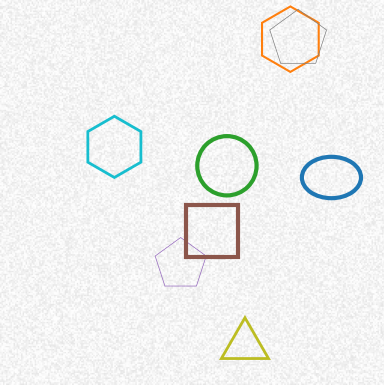[{"shape": "oval", "thickness": 3, "radius": 0.38, "center": [0.861, 0.539]}, {"shape": "hexagon", "thickness": 1.5, "radius": 0.43, "center": [0.754, 0.898]}, {"shape": "circle", "thickness": 3, "radius": 0.39, "center": [0.589, 0.569]}, {"shape": "pentagon", "thickness": 0.5, "radius": 0.35, "center": [0.469, 0.313]}, {"shape": "square", "thickness": 3, "radius": 0.34, "center": [0.55, 0.4]}, {"shape": "pentagon", "thickness": 0.5, "radius": 0.39, "center": [0.774, 0.898]}, {"shape": "triangle", "thickness": 2, "radius": 0.35, "center": [0.636, 0.104]}, {"shape": "hexagon", "thickness": 2, "radius": 0.4, "center": [0.297, 0.619]}]